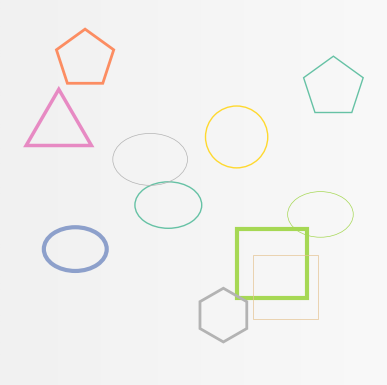[{"shape": "oval", "thickness": 1, "radius": 0.43, "center": [0.434, 0.467]}, {"shape": "pentagon", "thickness": 1, "radius": 0.4, "center": [0.86, 0.773]}, {"shape": "pentagon", "thickness": 2, "radius": 0.39, "center": [0.22, 0.847]}, {"shape": "oval", "thickness": 3, "radius": 0.41, "center": [0.194, 0.353]}, {"shape": "triangle", "thickness": 2.5, "radius": 0.49, "center": [0.152, 0.671]}, {"shape": "oval", "thickness": 0.5, "radius": 0.42, "center": [0.827, 0.443]}, {"shape": "square", "thickness": 3, "radius": 0.45, "center": [0.703, 0.315]}, {"shape": "circle", "thickness": 1, "radius": 0.4, "center": [0.611, 0.644]}, {"shape": "square", "thickness": 0.5, "radius": 0.42, "center": [0.738, 0.254]}, {"shape": "hexagon", "thickness": 2, "radius": 0.35, "center": [0.576, 0.182]}, {"shape": "oval", "thickness": 0.5, "radius": 0.48, "center": [0.387, 0.586]}]